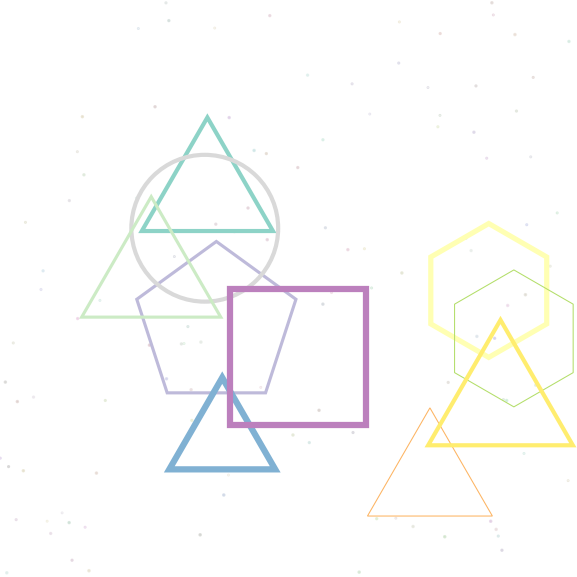[{"shape": "triangle", "thickness": 2, "radius": 0.66, "center": [0.359, 0.665]}, {"shape": "hexagon", "thickness": 2.5, "radius": 0.58, "center": [0.846, 0.496]}, {"shape": "pentagon", "thickness": 1.5, "radius": 0.72, "center": [0.375, 0.436]}, {"shape": "triangle", "thickness": 3, "radius": 0.53, "center": [0.385, 0.239]}, {"shape": "triangle", "thickness": 0.5, "radius": 0.62, "center": [0.744, 0.168]}, {"shape": "hexagon", "thickness": 0.5, "radius": 0.59, "center": [0.89, 0.413]}, {"shape": "circle", "thickness": 2, "radius": 0.64, "center": [0.355, 0.604]}, {"shape": "square", "thickness": 3, "radius": 0.59, "center": [0.516, 0.381]}, {"shape": "triangle", "thickness": 1.5, "radius": 0.7, "center": [0.262, 0.52]}, {"shape": "triangle", "thickness": 2, "radius": 0.72, "center": [0.867, 0.3]}]